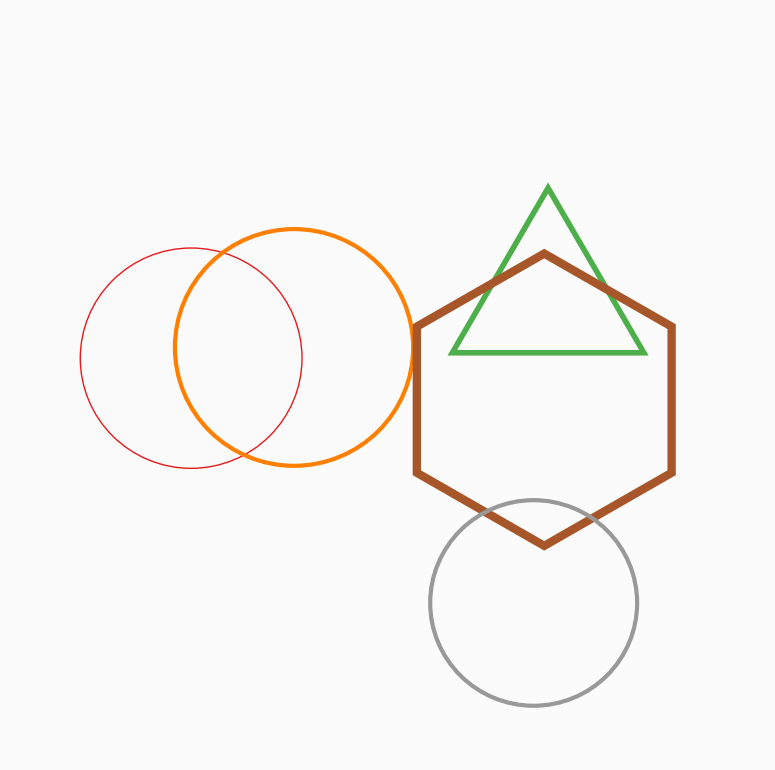[{"shape": "circle", "thickness": 0.5, "radius": 0.72, "center": [0.247, 0.535]}, {"shape": "triangle", "thickness": 2, "radius": 0.71, "center": [0.707, 0.613]}, {"shape": "circle", "thickness": 1.5, "radius": 0.77, "center": [0.379, 0.549]}, {"shape": "hexagon", "thickness": 3, "radius": 0.95, "center": [0.702, 0.481]}, {"shape": "circle", "thickness": 1.5, "radius": 0.67, "center": [0.689, 0.217]}]